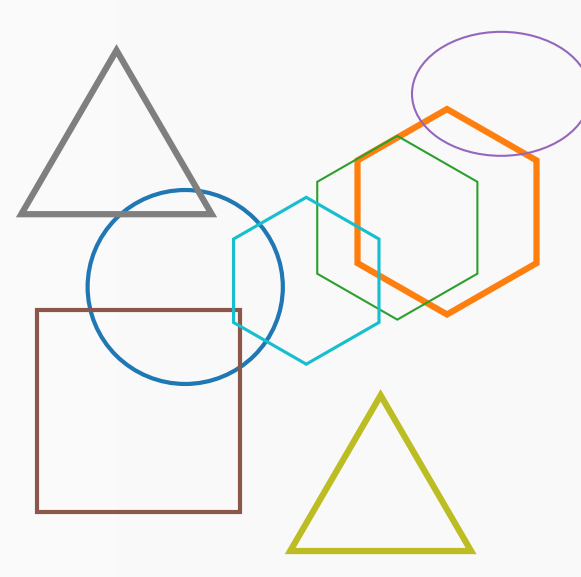[{"shape": "circle", "thickness": 2, "radius": 0.84, "center": [0.319, 0.502]}, {"shape": "hexagon", "thickness": 3, "radius": 0.89, "center": [0.769, 0.632]}, {"shape": "hexagon", "thickness": 1, "radius": 0.8, "center": [0.684, 0.605]}, {"shape": "oval", "thickness": 1, "radius": 0.77, "center": [0.862, 0.837]}, {"shape": "square", "thickness": 2, "radius": 0.87, "center": [0.239, 0.288]}, {"shape": "triangle", "thickness": 3, "radius": 0.95, "center": [0.2, 0.723]}, {"shape": "triangle", "thickness": 3, "radius": 0.9, "center": [0.655, 0.135]}, {"shape": "hexagon", "thickness": 1.5, "radius": 0.72, "center": [0.527, 0.513]}]